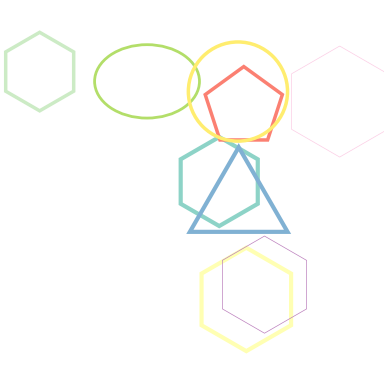[{"shape": "hexagon", "thickness": 3, "radius": 0.58, "center": [0.569, 0.528]}, {"shape": "hexagon", "thickness": 3, "radius": 0.67, "center": [0.64, 0.222]}, {"shape": "pentagon", "thickness": 2.5, "radius": 0.53, "center": [0.633, 0.722]}, {"shape": "triangle", "thickness": 3, "radius": 0.73, "center": [0.62, 0.471]}, {"shape": "oval", "thickness": 2, "radius": 0.68, "center": [0.382, 0.789]}, {"shape": "hexagon", "thickness": 0.5, "radius": 0.72, "center": [0.882, 0.736]}, {"shape": "hexagon", "thickness": 0.5, "radius": 0.63, "center": [0.687, 0.261]}, {"shape": "hexagon", "thickness": 2.5, "radius": 0.51, "center": [0.103, 0.814]}, {"shape": "circle", "thickness": 2.5, "radius": 0.64, "center": [0.618, 0.762]}]